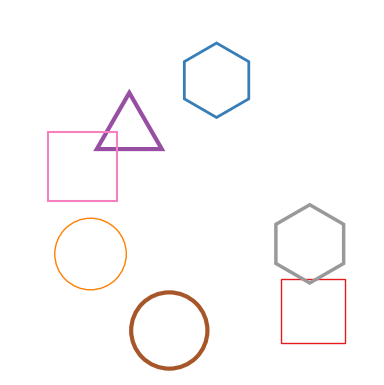[{"shape": "square", "thickness": 1, "radius": 0.41, "center": [0.812, 0.192]}, {"shape": "hexagon", "thickness": 2, "radius": 0.48, "center": [0.562, 0.792]}, {"shape": "triangle", "thickness": 3, "radius": 0.49, "center": [0.336, 0.662]}, {"shape": "circle", "thickness": 1, "radius": 0.46, "center": [0.235, 0.34]}, {"shape": "circle", "thickness": 3, "radius": 0.5, "center": [0.44, 0.142]}, {"shape": "square", "thickness": 1.5, "radius": 0.45, "center": [0.215, 0.568]}, {"shape": "hexagon", "thickness": 2.5, "radius": 0.51, "center": [0.805, 0.367]}]